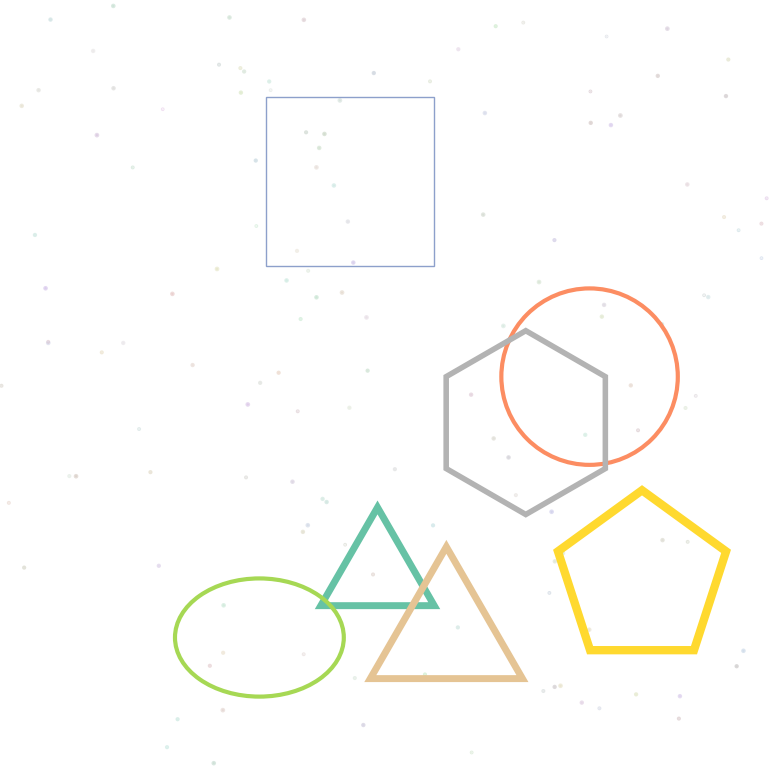[{"shape": "triangle", "thickness": 2.5, "radius": 0.43, "center": [0.49, 0.256]}, {"shape": "circle", "thickness": 1.5, "radius": 0.57, "center": [0.766, 0.511]}, {"shape": "square", "thickness": 0.5, "radius": 0.55, "center": [0.455, 0.764]}, {"shape": "oval", "thickness": 1.5, "radius": 0.55, "center": [0.337, 0.172]}, {"shape": "pentagon", "thickness": 3, "radius": 0.57, "center": [0.834, 0.248]}, {"shape": "triangle", "thickness": 2.5, "radius": 0.57, "center": [0.58, 0.176]}, {"shape": "hexagon", "thickness": 2, "radius": 0.6, "center": [0.683, 0.451]}]